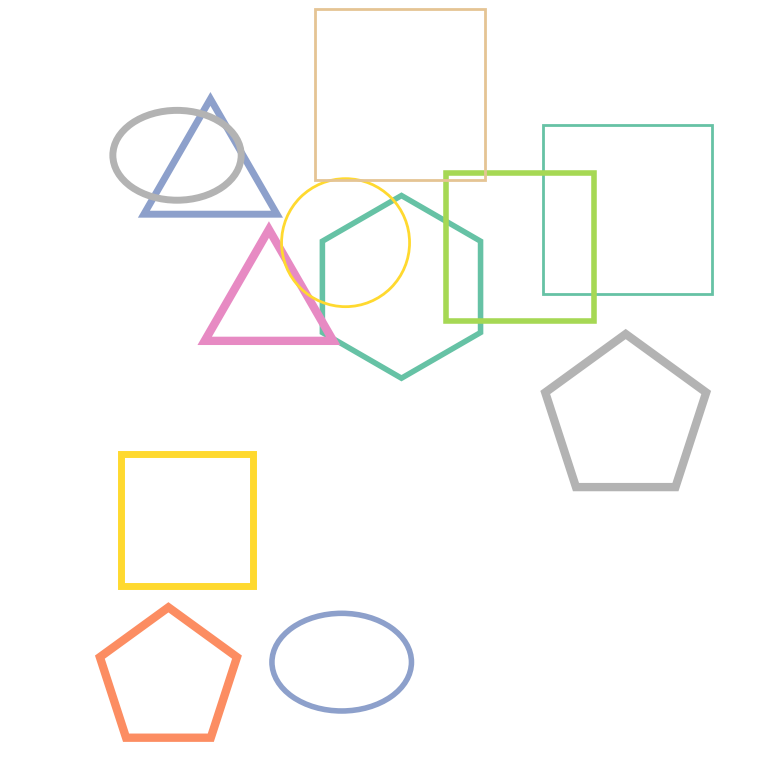[{"shape": "square", "thickness": 1, "radius": 0.55, "center": [0.815, 0.728]}, {"shape": "hexagon", "thickness": 2, "radius": 0.59, "center": [0.521, 0.627]}, {"shape": "pentagon", "thickness": 3, "radius": 0.47, "center": [0.219, 0.118]}, {"shape": "triangle", "thickness": 2.5, "radius": 0.5, "center": [0.273, 0.772]}, {"shape": "oval", "thickness": 2, "radius": 0.45, "center": [0.444, 0.14]}, {"shape": "triangle", "thickness": 3, "radius": 0.48, "center": [0.349, 0.606]}, {"shape": "square", "thickness": 2, "radius": 0.48, "center": [0.676, 0.679]}, {"shape": "circle", "thickness": 1, "radius": 0.42, "center": [0.449, 0.685]}, {"shape": "square", "thickness": 2.5, "radius": 0.43, "center": [0.243, 0.324]}, {"shape": "square", "thickness": 1, "radius": 0.55, "center": [0.519, 0.877]}, {"shape": "oval", "thickness": 2.5, "radius": 0.42, "center": [0.23, 0.798]}, {"shape": "pentagon", "thickness": 3, "radius": 0.55, "center": [0.813, 0.456]}]